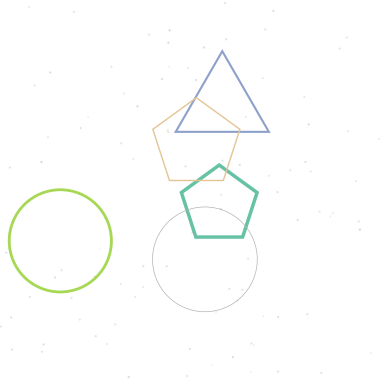[{"shape": "pentagon", "thickness": 2.5, "radius": 0.52, "center": [0.569, 0.468]}, {"shape": "triangle", "thickness": 1.5, "radius": 0.7, "center": [0.577, 0.727]}, {"shape": "circle", "thickness": 2, "radius": 0.66, "center": [0.157, 0.374]}, {"shape": "pentagon", "thickness": 1, "radius": 0.59, "center": [0.51, 0.627]}, {"shape": "circle", "thickness": 0.5, "radius": 0.68, "center": [0.532, 0.326]}]